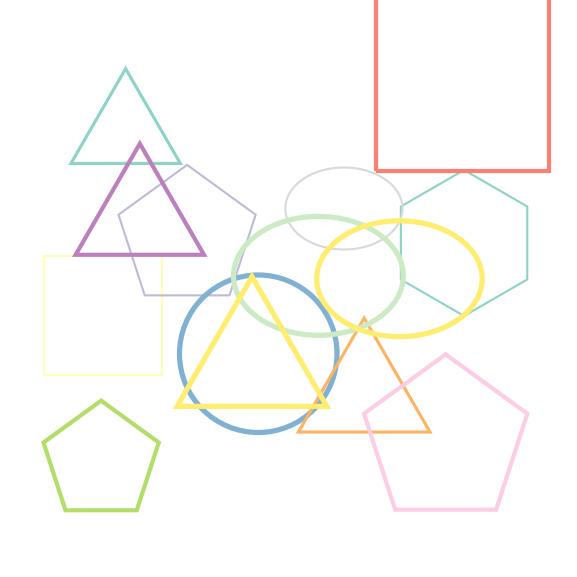[{"shape": "triangle", "thickness": 1.5, "radius": 0.55, "center": [0.218, 0.771]}, {"shape": "hexagon", "thickness": 1, "radius": 0.63, "center": [0.804, 0.578]}, {"shape": "square", "thickness": 1, "radius": 0.51, "center": [0.178, 0.453]}, {"shape": "pentagon", "thickness": 1, "radius": 0.62, "center": [0.324, 0.589]}, {"shape": "square", "thickness": 2, "radius": 0.75, "center": [0.801, 0.852]}, {"shape": "circle", "thickness": 2.5, "radius": 0.68, "center": [0.447, 0.387]}, {"shape": "triangle", "thickness": 1.5, "radius": 0.66, "center": [0.631, 0.317]}, {"shape": "pentagon", "thickness": 2, "radius": 0.52, "center": [0.175, 0.2]}, {"shape": "pentagon", "thickness": 2, "radius": 0.74, "center": [0.772, 0.237]}, {"shape": "oval", "thickness": 1, "radius": 0.51, "center": [0.596, 0.638]}, {"shape": "triangle", "thickness": 2, "radius": 0.64, "center": [0.242, 0.622]}, {"shape": "oval", "thickness": 2.5, "radius": 0.74, "center": [0.551, 0.522]}, {"shape": "oval", "thickness": 2.5, "radius": 0.72, "center": [0.692, 0.516]}, {"shape": "triangle", "thickness": 2.5, "radius": 0.75, "center": [0.436, 0.37]}]